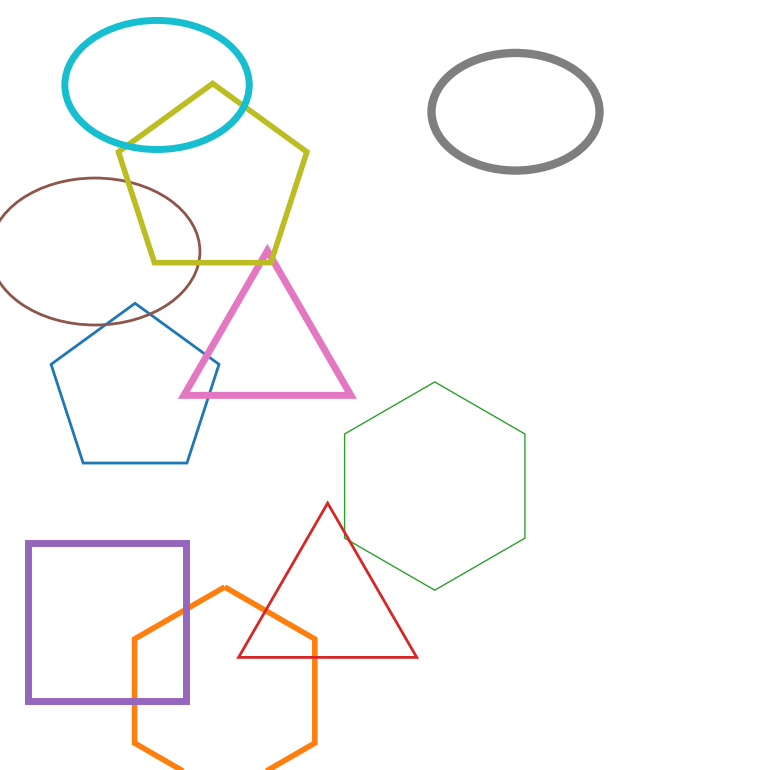[{"shape": "pentagon", "thickness": 1, "radius": 0.57, "center": [0.175, 0.491]}, {"shape": "hexagon", "thickness": 2, "radius": 0.68, "center": [0.292, 0.103]}, {"shape": "hexagon", "thickness": 0.5, "radius": 0.68, "center": [0.565, 0.369]}, {"shape": "triangle", "thickness": 1, "radius": 0.67, "center": [0.426, 0.213]}, {"shape": "square", "thickness": 2.5, "radius": 0.51, "center": [0.139, 0.192]}, {"shape": "oval", "thickness": 1, "radius": 0.68, "center": [0.123, 0.673]}, {"shape": "triangle", "thickness": 2.5, "radius": 0.63, "center": [0.347, 0.549]}, {"shape": "oval", "thickness": 3, "radius": 0.55, "center": [0.669, 0.855]}, {"shape": "pentagon", "thickness": 2, "radius": 0.64, "center": [0.276, 0.763]}, {"shape": "oval", "thickness": 2.5, "radius": 0.6, "center": [0.204, 0.89]}]